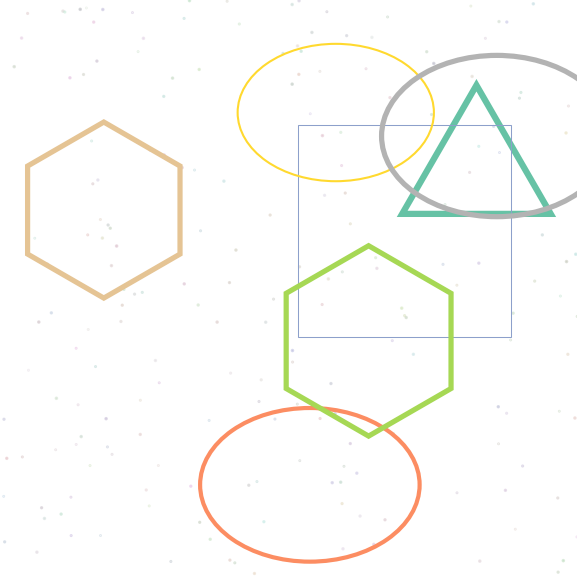[{"shape": "triangle", "thickness": 3, "radius": 0.74, "center": [0.825, 0.703]}, {"shape": "oval", "thickness": 2, "radius": 0.95, "center": [0.537, 0.16]}, {"shape": "square", "thickness": 0.5, "radius": 0.92, "center": [0.701, 0.599]}, {"shape": "hexagon", "thickness": 2.5, "radius": 0.82, "center": [0.638, 0.409]}, {"shape": "oval", "thickness": 1, "radius": 0.85, "center": [0.581, 0.804]}, {"shape": "hexagon", "thickness": 2.5, "radius": 0.76, "center": [0.18, 0.635]}, {"shape": "oval", "thickness": 2.5, "radius": 1.0, "center": [0.86, 0.764]}]